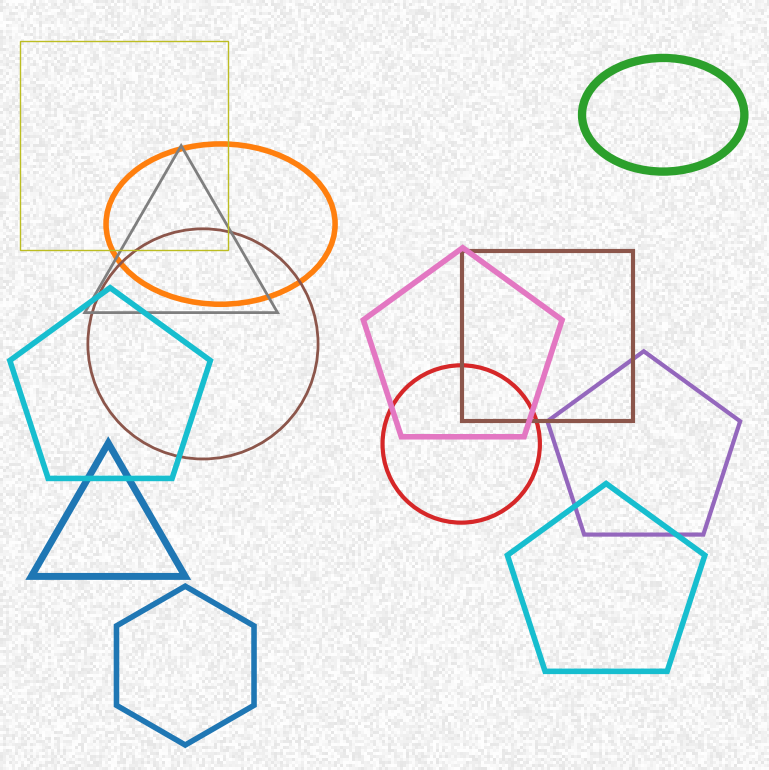[{"shape": "triangle", "thickness": 2.5, "radius": 0.58, "center": [0.141, 0.309]}, {"shape": "hexagon", "thickness": 2, "radius": 0.52, "center": [0.241, 0.136]}, {"shape": "oval", "thickness": 2, "radius": 0.74, "center": [0.286, 0.709]}, {"shape": "oval", "thickness": 3, "radius": 0.53, "center": [0.861, 0.851]}, {"shape": "circle", "thickness": 1.5, "radius": 0.51, "center": [0.599, 0.423]}, {"shape": "pentagon", "thickness": 1.5, "radius": 0.66, "center": [0.836, 0.412]}, {"shape": "square", "thickness": 1.5, "radius": 0.55, "center": [0.711, 0.564]}, {"shape": "circle", "thickness": 1, "radius": 0.75, "center": [0.264, 0.553]}, {"shape": "pentagon", "thickness": 2, "radius": 0.68, "center": [0.601, 0.543]}, {"shape": "triangle", "thickness": 1, "radius": 0.72, "center": [0.235, 0.666]}, {"shape": "square", "thickness": 0.5, "radius": 0.68, "center": [0.161, 0.811]}, {"shape": "pentagon", "thickness": 2, "radius": 0.68, "center": [0.143, 0.489]}, {"shape": "pentagon", "thickness": 2, "radius": 0.67, "center": [0.787, 0.237]}]